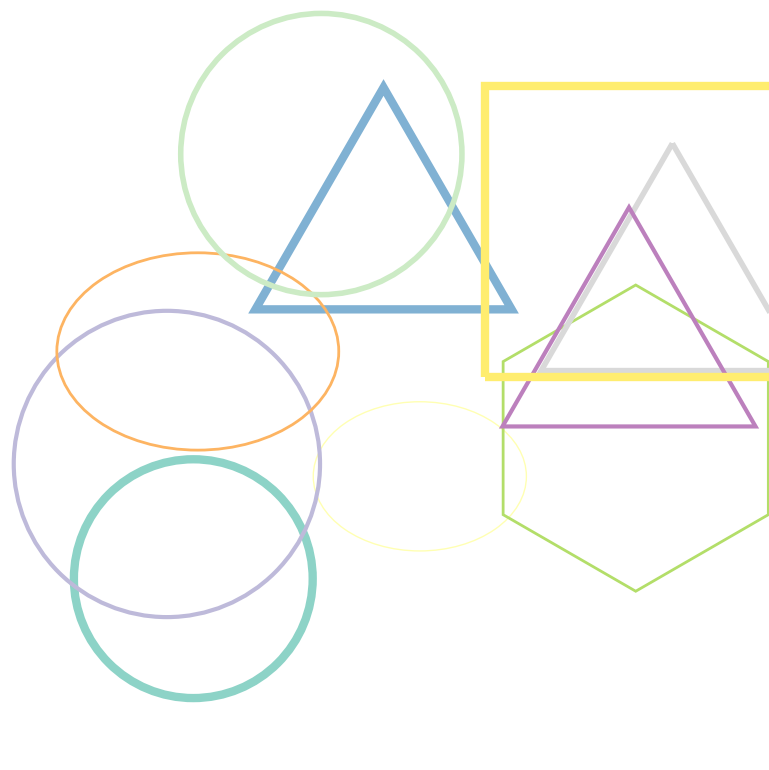[{"shape": "circle", "thickness": 3, "radius": 0.78, "center": [0.251, 0.248]}, {"shape": "oval", "thickness": 0.5, "radius": 0.69, "center": [0.545, 0.381]}, {"shape": "circle", "thickness": 1.5, "radius": 0.99, "center": [0.217, 0.397]}, {"shape": "triangle", "thickness": 3, "radius": 0.96, "center": [0.498, 0.694]}, {"shape": "oval", "thickness": 1, "radius": 0.92, "center": [0.257, 0.544]}, {"shape": "hexagon", "thickness": 1, "radius": 0.99, "center": [0.826, 0.431]}, {"shape": "triangle", "thickness": 2, "radius": 0.98, "center": [0.873, 0.617]}, {"shape": "triangle", "thickness": 1.5, "radius": 0.95, "center": [0.817, 0.541]}, {"shape": "circle", "thickness": 2, "radius": 0.91, "center": [0.417, 0.8]}, {"shape": "square", "thickness": 3, "radius": 0.94, "center": [0.818, 0.699]}]